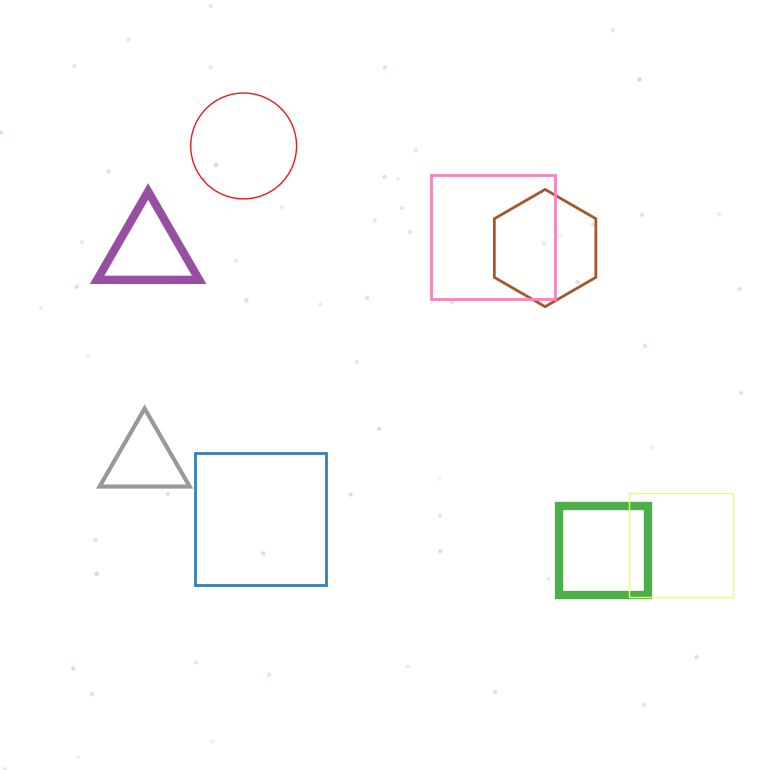[{"shape": "circle", "thickness": 0.5, "radius": 0.34, "center": [0.316, 0.81]}, {"shape": "square", "thickness": 1, "radius": 0.43, "center": [0.338, 0.326]}, {"shape": "square", "thickness": 3, "radius": 0.29, "center": [0.783, 0.285]}, {"shape": "triangle", "thickness": 3, "radius": 0.38, "center": [0.192, 0.675]}, {"shape": "square", "thickness": 0.5, "radius": 0.34, "center": [0.884, 0.293]}, {"shape": "hexagon", "thickness": 1, "radius": 0.38, "center": [0.708, 0.678]}, {"shape": "square", "thickness": 1, "radius": 0.4, "center": [0.64, 0.692]}, {"shape": "triangle", "thickness": 1.5, "radius": 0.34, "center": [0.188, 0.402]}]